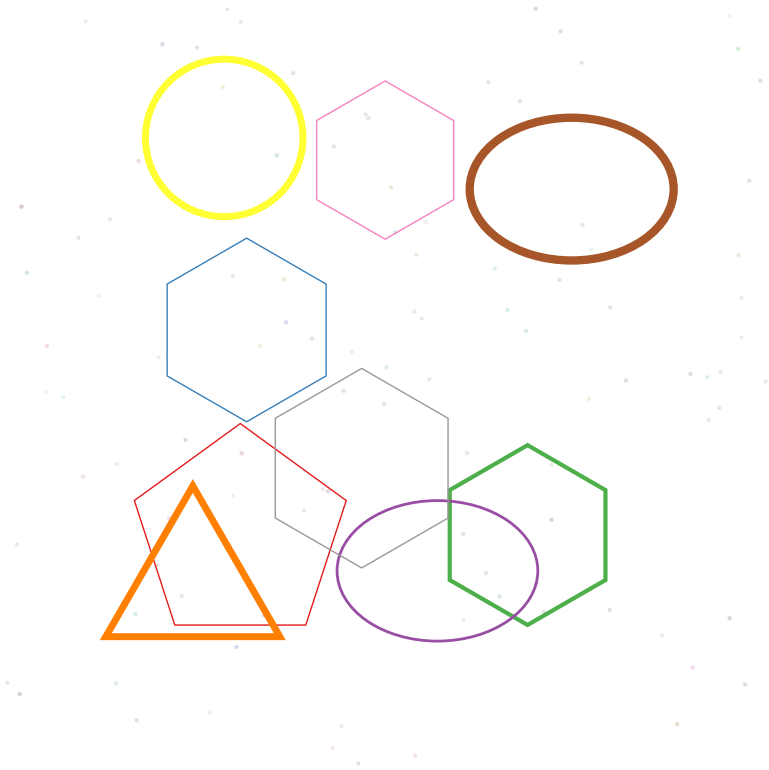[{"shape": "pentagon", "thickness": 0.5, "radius": 0.72, "center": [0.312, 0.305]}, {"shape": "hexagon", "thickness": 0.5, "radius": 0.6, "center": [0.32, 0.571]}, {"shape": "hexagon", "thickness": 1.5, "radius": 0.58, "center": [0.685, 0.305]}, {"shape": "oval", "thickness": 1, "radius": 0.65, "center": [0.568, 0.259]}, {"shape": "triangle", "thickness": 2.5, "radius": 0.65, "center": [0.25, 0.238]}, {"shape": "circle", "thickness": 2.5, "radius": 0.51, "center": [0.291, 0.821]}, {"shape": "oval", "thickness": 3, "radius": 0.66, "center": [0.742, 0.754]}, {"shape": "hexagon", "thickness": 0.5, "radius": 0.51, "center": [0.5, 0.792]}, {"shape": "hexagon", "thickness": 0.5, "radius": 0.65, "center": [0.47, 0.392]}]